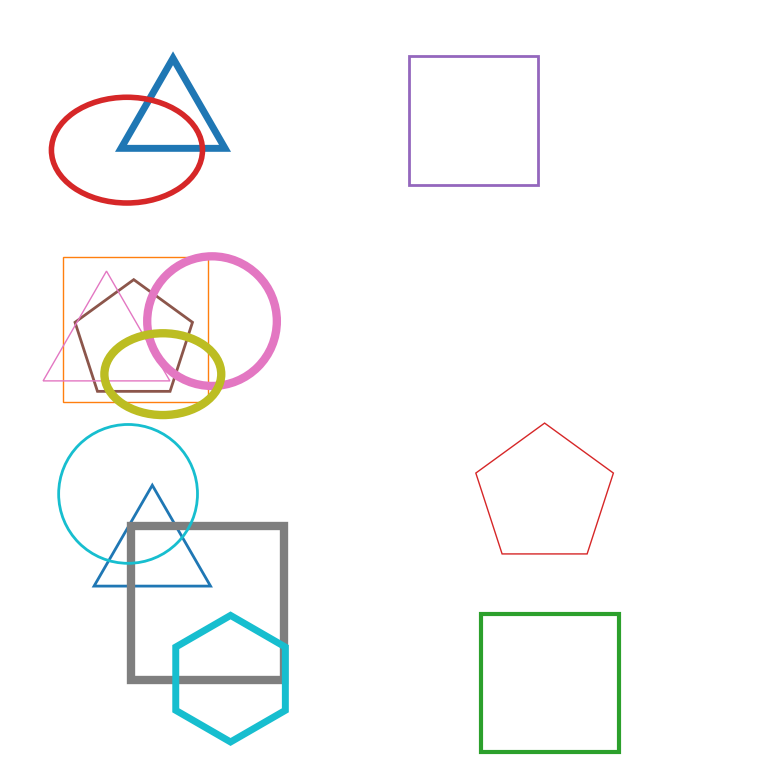[{"shape": "triangle", "thickness": 1, "radius": 0.44, "center": [0.198, 0.282]}, {"shape": "triangle", "thickness": 2.5, "radius": 0.39, "center": [0.225, 0.846]}, {"shape": "square", "thickness": 0.5, "radius": 0.47, "center": [0.176, 0.572]}, {"shape": "square", "thickness": 1.5, "radius": 0.45, "center": [0.714, 0.113]}, {"shape": "pentagon", "thickness": 0.5, "radius": 0.47, "center": [0.707, 0.357]}, {"shape": "oval", "thickness": 2, "radius": 0.49, "center": [0.165, 0.805]}, {"shape": "square", "thickness": 1, "radius": 0.42, "center": [0.615, 0.843]}, {"shape": "pentagon", "thickness": 1, "radius": 0.4, "center": [0.174, 0.557]}, {"shape": "triangle", "thickness": 0.5, "radius": 0.48, "center": [0.138, 0.553]}, {"shape": "circle", "thickness": 3, "radius": 0.42, "center": [0.275, 0.583]}, {"shape": "square", "thickness": 3, "radius": 0.5, "center": [0.27, 0.217]}, {"shape": "oval", "thickness": 3, "radius": 0.38, "center": [0.211, 0.514]}, {"shape": "circle", "thickness": 1, "radius": 0.45, "center": [0.166, 0.359]}, {"shape": "hexagon", "thickness": 2.5, "radius": 0.41, "center": [0.299, 0.119]}]